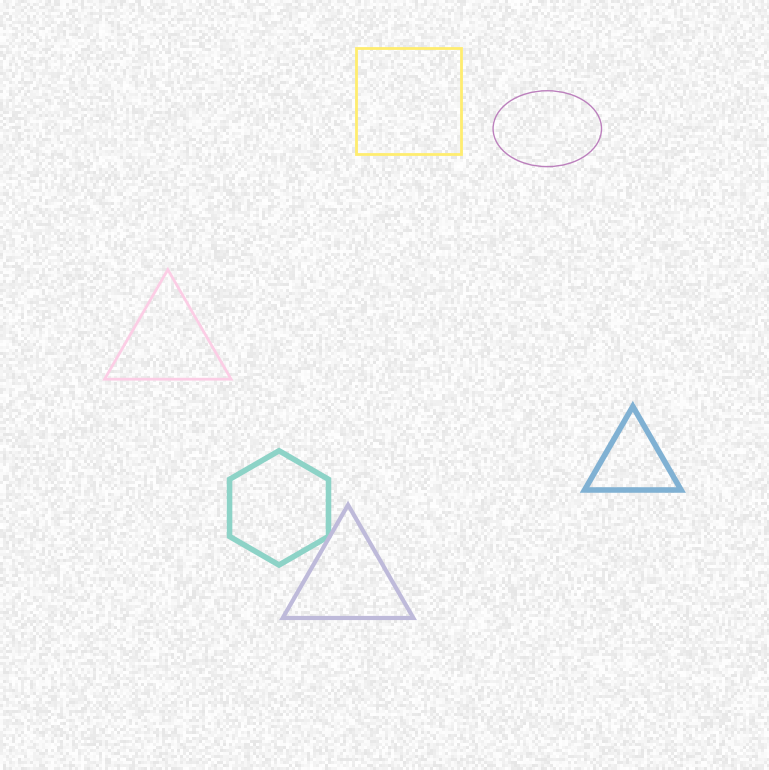[{"shape": "hexagon", "thickness": 2, "radius": 0.37, "center": [0.362, 0.34]}, {"shape": "triangle", "thickness": 1.5, "radius": 0.49, "center": [0.452, 0.246]}, {"shape": "triangle", "thickness": 2, "radius": 0.36, "center": [0.822, 0.4]}, {"shape": "triangle", "thickness": 1, "radius": 0.47, "center": [0.218, 0.555]}, {"shape": "oval", "thickness": 0.5, "radius": 0.35, "center": [0.711, 0.833]}, {"shape": "square", "thickness": 1, "radius": 0.34, "center": [0.531, 0.869]}]